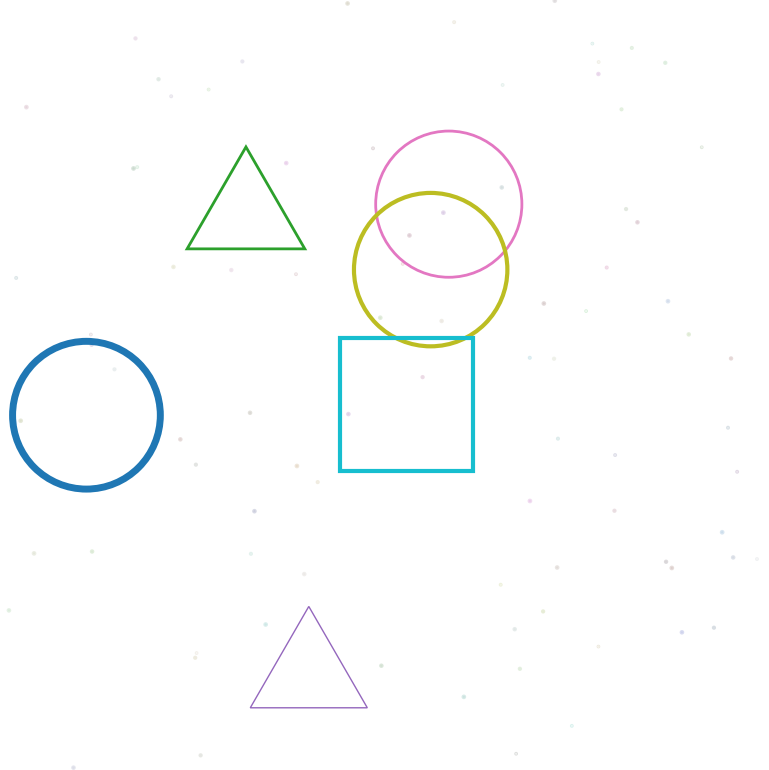[{"shape": "circle", "thickness": 2.5, "radius": 0.48, "center": [0.112, 0.461]}, {"shape": "triangle", "thickness": 1, "radius": 0.44, "center": [0.319, 0.721]}, {"shape": "triangle", "thickness": 0.5, "radius": 0.44, "center": [0.401, 0.125]}, {"shape": "circle", "thickness": 1, "radius": 0.47, "center": [0.583, 0.735]}, {"shape": "circle", "thickness": 1.5, "radius": 0.5, "center": [0.559, 0.65]}, {"shape": "square", "thickness": 1.5, "radius": 0.43, "center": [0.528, 0.475]}]